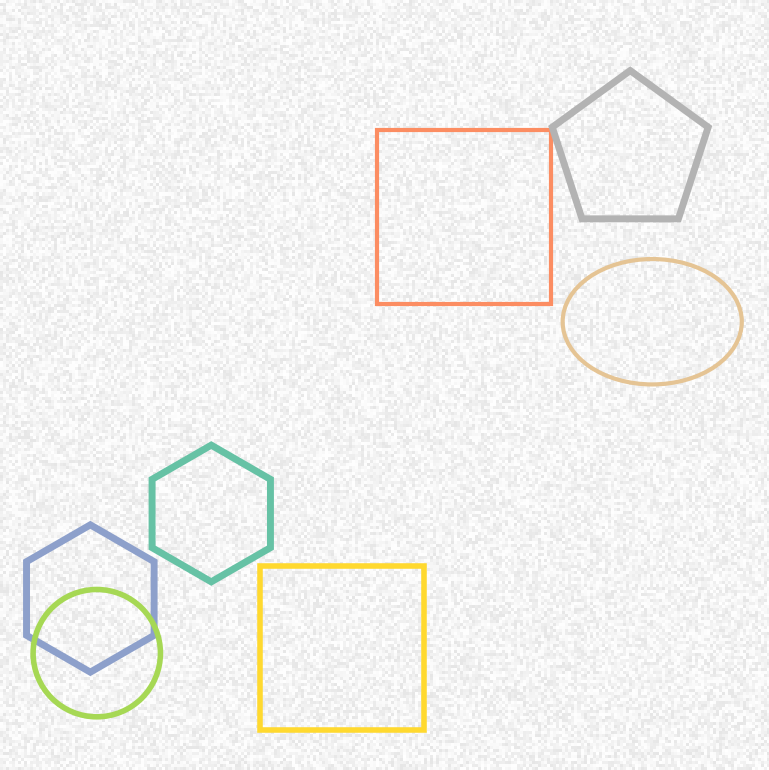[{"shape": "hexagon", "thickness": 2.5, "radius": 0.44, "center": [0.274, 0.333]}, {"shape": "square", "thickness": 1.5, "radius": 0.56, "center": [0.602, 0.718]}, {"shape": "hexagon", "thickness": 2.5, "radius": 0.48, "center": [0.117, 0.223]}, {"shape": "circle", "thickness": 2, "radius": 0.41, "center": [0.126, 0.152]}, {"shape": "square", "thickness": 2, "radius": 0.53, "center": [0.444, 0.159]}, {"shape": "oval", "thickness": 1.5, "radius": 0.58, "center": [0.847, 0.582]}, {"shape": "pentagon", "thickness": 2.5, "radius": 0.53, "center": [0.818, 0.802]}]